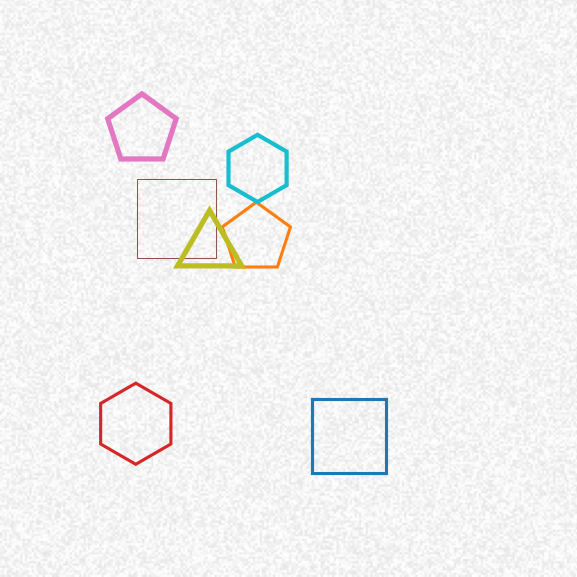[{"shape": "square", "thickness": 1.5, "radius": 0.32, "center": [0.605, 0.244]}, {"shape": "pentagon", "thickness": 1.5, "radius": 0.31, "center": [0.444, 0.587]}, {"shape": "hexagon", "thickness": 1.5, "radius": 0.35, "center": [0.235, 0.265]}, {"shape": "square", "thickness": 0.5, "radius": 0.34, "center": [0.305, 0.621]}, {"shape": "pentagon", "thickness": 2.5, "radius": 0.31, "center": [0.246, 0.774]}, {"shape": "triangle", "thickness": 2.5, "radius": 0.32, "center": [0.363, 0.571]}, {"shape": "hexagon", "thickness": 2, "radius": 0.29, "center": [0.446, 0.708]}]